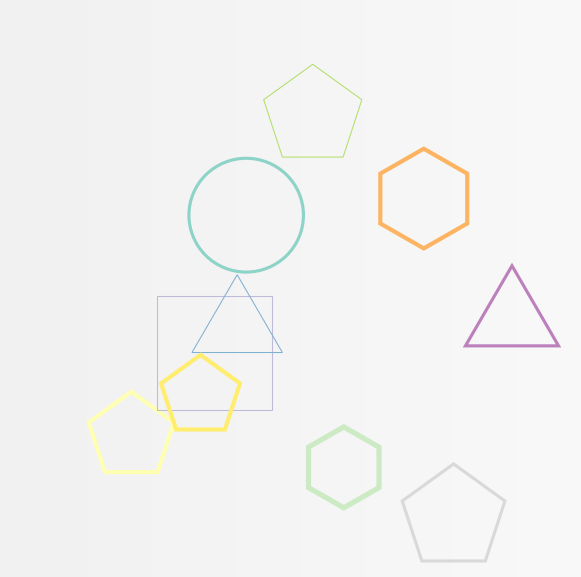[{"shape": "circle", "thickness": 1.5, "radius": 0.49, "center": [0.424, 0.627]}, {"shape": "pentagon", "thickness": 2, "radius": 0.38, "center": [0.226, 0.244]}, {"shape": "square", "thickness": 0.5, "radius": 0.49, "center": [0.369, 0.388]}, {"shape": "triangle", "thickness": 0.5, "radius": 0.45, "center": [0.408, 0.434]}, {"shape": "hexagon", "thickness": 2, "radius": 0.43, "center": [0.729, 0.655]}, {"shape": "pentagon", "thickness": 0.5, "radius": 0.44, "center": [0.538, 0.799]}, {"shape": "pentagon", "thickness": 1.5, "radius": 0.46, "center": [0.78, 0.103]}, {"shape": "triangle", "thickness": 1.5, "radius": 0.46, "center": [0.881, 0.446]}, {"shape": "hexagon", "thickness": 2.5, "radius": 0.35, "center": [0.591, 0.19]}, {"shape": "pentagon", "thickness": 2, "radius": 0.36, "center": [0.345, 0.313]}]